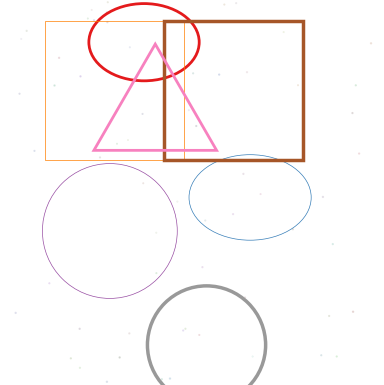[{"shape": "oval", "thickness": 2, "radius": 0.72, "center": [0.374, 0.89]}, {"shape": "oval", "thickness": 0.5, "radius": 0.79, "center": [0.65, 0.487]}, {"shape": "circle", "thickness": 0.5, "radius": 0.88, "center": [0.285, 0.4]}, {"shape": "square", "thickness": 0.5, "radius": 0.9, "center": [0.298, 0.766]}, {"shape": "square", "thickness": 2.5, "radius": 0.9, "center": [0.606, 0.765]}, {"shape": "triangle", "thickness": 2, "radius": 0.92, "center": [0.403, 0.701]}, {"shape": "circle", "thickness": 2.5, "radius": 0.77, "center": [0.536, 0.104]}]